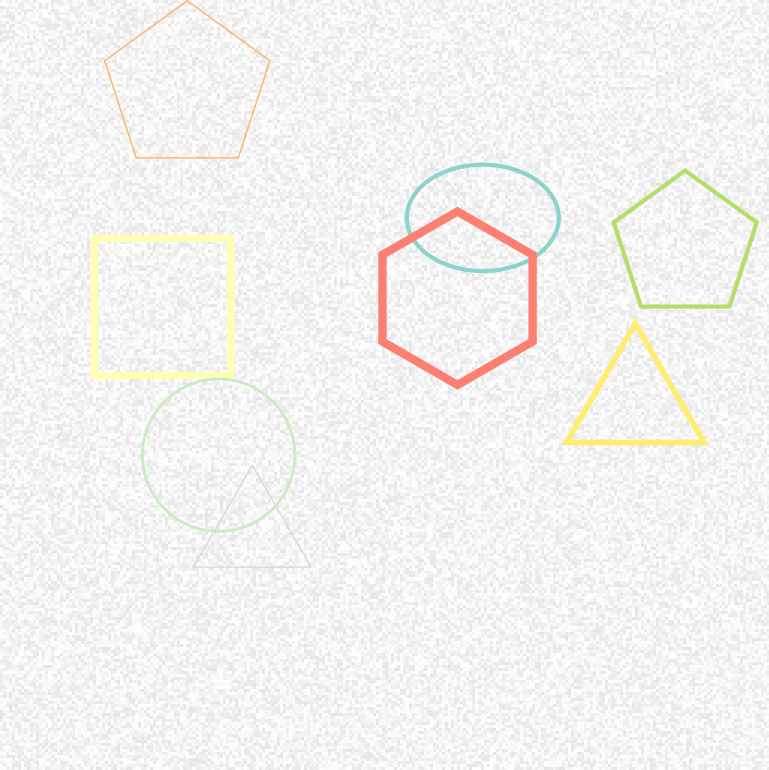[{"shape": "oval", "thickness": 1.5, "radius": 0.49, "center": [0.627, 0.717]}, {"shape": "square", "thickness": 2.5, "radius": 0.44, "center": [0.21, 0.602]}, {"shape": "hexagon", "thickness": 3, "radius": 0.56, "center": [0.594, 0.613]}, {"shape": "pentagon", "thickness": 0.5, "radius": 0.56, "center": [0.243, 0.886]}, {"shape": "pentagon", "thickness": 1.5, "radius": 0.49, "center": [0.89, 0.681]}, {"shape": "triangle", "thickness": 0.5, "radius": 0.44, "center": [0.328, 0.308]}, {"shape": "circle", "thickness": 1, "radius": 0.49, "center": [0.284, 0.409]}, {"shape": "triangle", "thickness": 2, "radius": 0.52, "center": [0.825, 0.477]}]